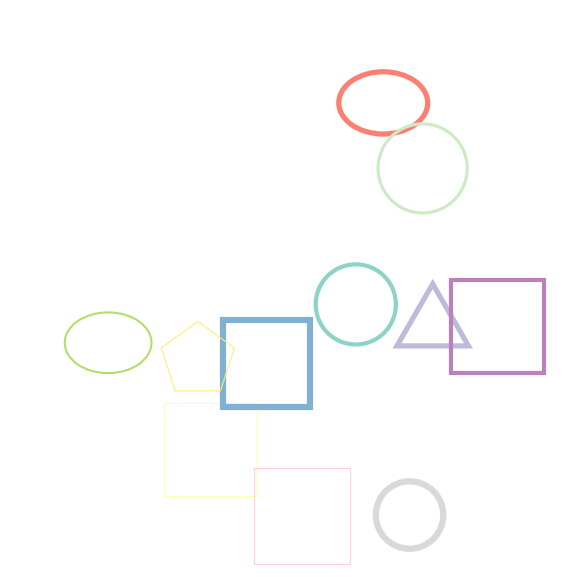[{"shape": "circle", "thickness": 2, "radius": 0.35, "center": [0.616, 0.472]}, {"shape": "square", "thickness": 0.5, "radius": 0.41, "center": [0.365, 0.221]}, {"shape": "triangle", "thickness": 2.5, "radius": 0.36, "center": [0.749, 0.436]}, {"shape": "oval", "thickness": 2.5, "radius": 0.38, "center": [0.664, 0.821]}, {"shape": "square", "thickness": 3, "radius": 0.38, "center": [0.462, 0.369]}, {"shape": "oval", "thickness": 1, "radius": 0.38, "center": [0.187, 0.406]}, {"shape": "square", "thickness": 0.5, "radius": 0.42, "center": [0.523, 0.105]}, {"shape": "circle", "thickness": 3, "radius": 0.29, "center": [0.709, 0.107]}, {"shape": "square", "thickness": 2, "radius": 0.4, "center": [0.861, 0.434]}, {"shape": "circle", "thickness": 1.5, "radius": 0.39, "center": [0.732, 0.708]}, {"shape": "pentagon", "thickness": 0.5, "radius": 0.33, "center": [0.343, 0.376]}]